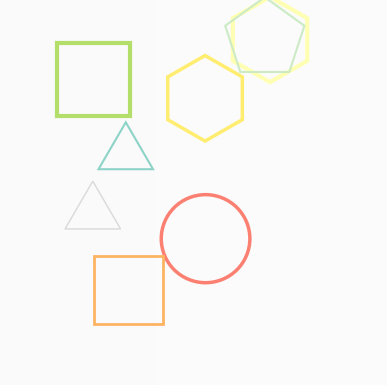[{"shape": "triangle", "thickness": 1.5, "radius": 0.41, "center": [0.325, 0.601]}, {"shape": "hexagon", "thickness": 3, "radius": 0.55, "center": [0.697, 0.897]}, {"shape": "circle", "thickness": 2.5, "radius": 0.57, "center": [0.53, 0.38]}, {"shape": "square", "thickness": 2, "radius": 0.44, "center": [0.331, 0.247]}, {"shape": "square", "thickness": 3, "radius": 0.47, "center": [0.241, 0.794]}, {"shape": "triangle", "thickness": 1, "radius": 0.41, "center": [0.239, 0.447]}, {"shape": "pentagon", "thickness": 1.5, "radius": 0.54, "center": [0.683, 0.9]}, {"shape": "hexagon", "thickness": 2.5, "radius": 0.56, "center": [0.529, 0.745]}]